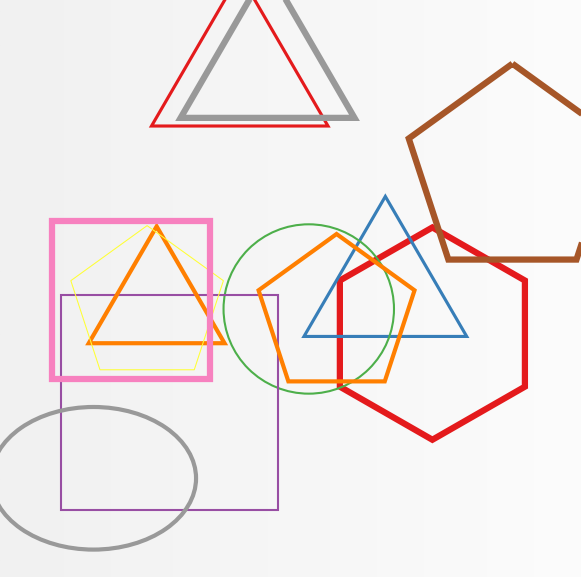[{"shape": "hexagon", "thickness": 3, "radius": 0.92, "center": [0.744, 0.421]}, {"shape": "triangle", "thickness": 1.5, "radius": 0.88, "center": [0.412, 0.869]}, {"shape": "triangle", "thickness": 1.5, "radius": 0.81, "center": [0.663, 0.497]}, {"shape": "circle", "thickness": 1, "radius": 0.73, "center": [0.531, 0.464]}, {"shape": "square", "thickness": 1, "radius": 0.93, "center": [0.291, 0.302]}, {"shape": "pentagon", "thickness": 2, "radius": 0.71, "center": [0.579, 0.453]}, {"shape": "triangle", "thickness": 2, "radius": 0.67, "center": [0.27, 0.472]}, {"shape": "pentagon", "thickness": 0.5, "radius": 0.69, "center": [0.253, 0.47]}, {"shape": "pentagon", "thickness": 3, "radius": 0.94, "center": [0.882, 0.701]}, {"shape": "square", "thickness": 3, "radius": 0.68, "center": [0.225, 0.479]}, {"shape": "oval", "thickness": 2, "radius": 0.88, "center": [0.161, 0.171]}, {"shape": "triangle", "thickness": 3, "radius": 0.86, "center": [0.46, 0.881]}]